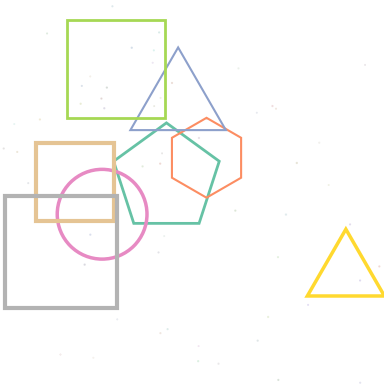[{"shape": "pentagon", "thickness": 2, "radius": 0.72, "center": [0.432, 0.537]}, {"shape": "hexagon", "thickness": 1.5, "radius": 0.52, "center": [0.536, 0.59]}, {"shape": "triangle", "thickness": 1.5, "radius": 0.72, "center": [0.463, 0.734]}, {"shape": "circle", "thickness": 2.5, "radius": 0.58, "center": [0.265, 0.444]}, {"shape": "square", "thickness": 2, "radius": 0.64, "center": [0.302, 0.822]}, {"shape": "triangle", "thickness": 2.5, "radius": 0.58, "center": [0.898, 0.289]}, {"shape": "square", "thickness": 3, "radius": 0.51, "center": [0.194, 0.528]}, {"shape": "square", "thickness": 3, "radius": 0.73, "center": [0.159, 0.346]}]